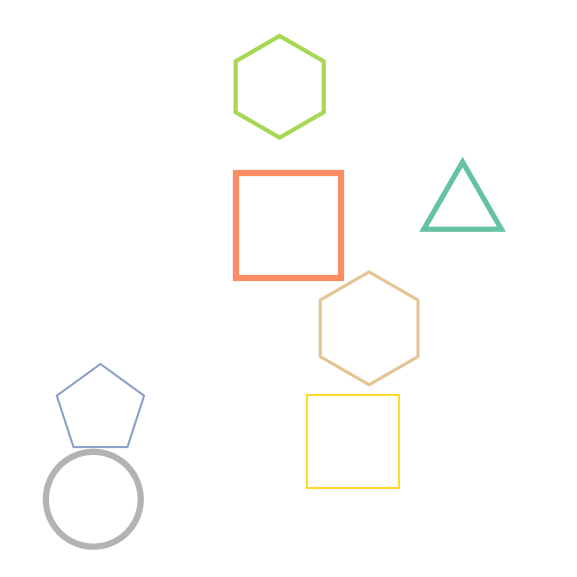[{"shape": "triangle", "thickness": 2.5, "radius": 0.39, "center": [0.801, 0.641]}, {"shape": "square", "thickness": 3, "radius": 0.46, "center": [0.5, 0.608]}, {"shape": "pentagon", "thickness": 1, "radius": 0.4, "center": [0.174, 0.289]}, {"shape": "hexagon", "thickness": 2, "radius": 0.44, "center": [0.484, 0.849]}, {"shape": "square", "thickness": 1, "radius": 0.4, "center": [0.611, 0.235]}, {"shape": "hexagon", "thickness": 1.5, "radius": 0.49, "center": [0.639, 0.431]}, {"shape": "circle", "thickness": 3, "radius": 0.41, "center": [0.162, 0.135]}]